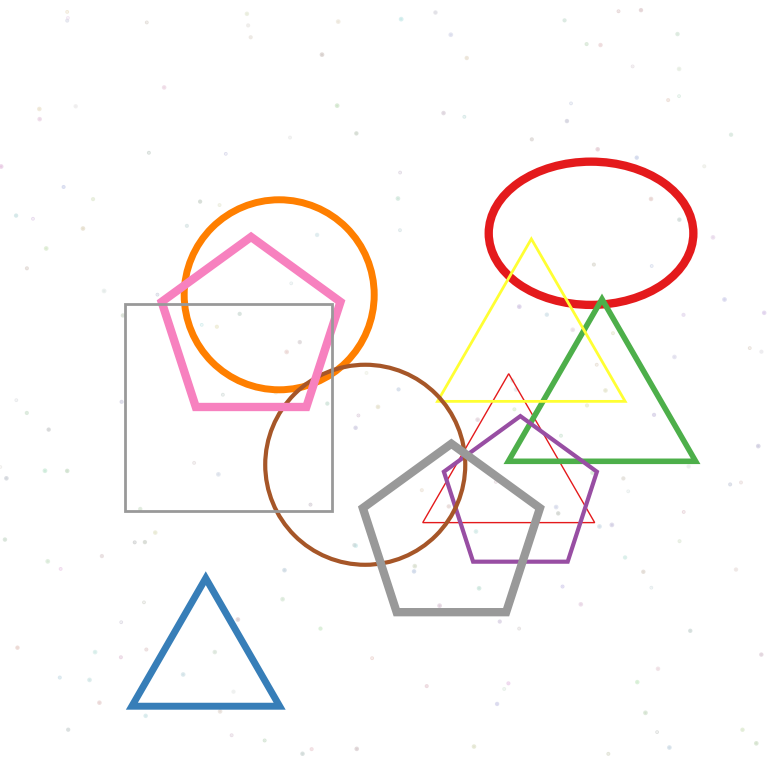[{"shape": "triangle", "thickness": 0.5, "radius": 0.64, "center": [0.661, 0.386]}, {"shape": "oval", "thickness": 3, "radius": 0.66, "center": [0.768, 0.697]}, {"shape": "triangle", "thickness": 2.5, "radius": 0.55, "center": [0.267, 0.138]}, {"shape": "triangle", "thickness": 2, "radius": 0.7, "center": [0.782, 0.471]}, {"shape": "pentagon", "thickness": 1.5, "radius": 0.52, "center": [0.676, 0.355]}, {"shape": "circle", "thickness": 2.5, "radius": 0.62, "center": [0.363, 0.617]}, {"shape": "triangle", "thickness": 1, "radius": 0.7, "center": [0.69, 0.549]}, {"shape": "circle", "thickness": 1.5, "radius": 0.65, "center": [0.474, 0.396]}, {"shape": "pentagon", "thickness": 3, "radius": 0.61, "center": [0.326, 0.57]}, {"shape": "pentagon", "thickness": 3, "radius": 0.6, "center": [0.586, 0.303]}, {"shape": "square", "thickness": 1, "radius": 0.67, "center": [0.297, 0.471]}]